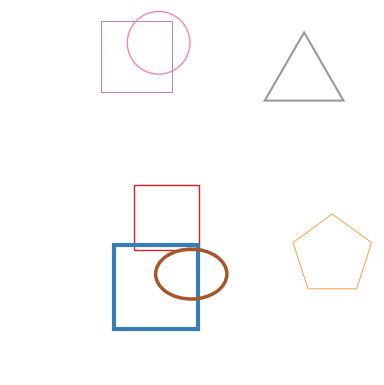[{"shape": "square", "thickness": 1, "radius": 0.42, "center": [0.432, 0.435]}, {"shape": "square", "thickness": 3, "radius": 0.55, "center": [0.406, 0.254]}, {"shape": "square", "thickness": 0.5, "radius": 0.46, "center": [0.355, 0.852]}, {"shape": "pentagon", "thickness": 0.5, "radius": 0.54, "center": [0.863, 0.337]}, {"shape": "oval", "thickness": 2.5, "radius": 0.46, "center": [0.497, 0.288]}, {"shape": "circle", "thickness": 1, "radius": 0.41, "center": [0.412, 0.889]}, {"shape": "triangle", "thickness": 1.5, "radius": 0.59, "center": [0.79, 0.798]}]